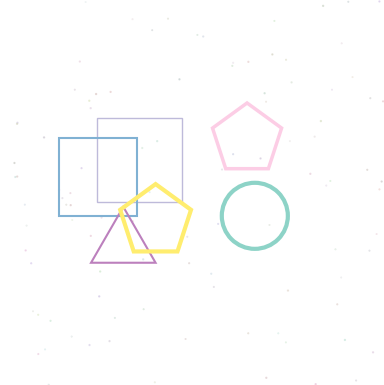[{"shape": "circle", "thickness": 3, "radius": 0.43, "center": [0.662, 0.439]}, {"shape": "square", "thickness": 1, "radius": 0.55, "center": [0.362, 0.585]}, {"shape": "square", "thickness": 1.5, "radius": 0.51, "center": [0.255, 0.54]}, {"shape": "pentagon", "thickness": 2.5, "radius": 0.47, "center": [0.642, 0.638]}, {"shape": "triangle", "thickness": 1.5, "radius": 0.48, "center": [0.32, 0.366]}, {"shape": "pentagon", "thickness": 3, "radius": 0.48, "center": [0.404, 0.425]}]